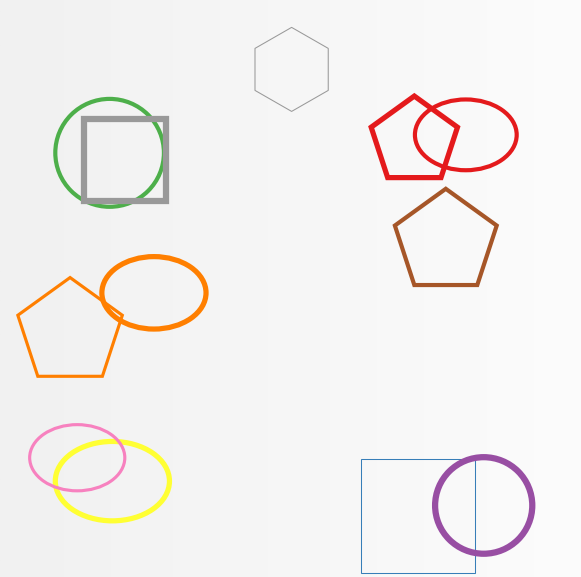[{"shape": "oval", "thickness": 2, "radius": 0.44, "center": [0.801, 0.766]}, {"shape": "pentagon", "thickness": 2.5, "radius": 0.39, "center": [0.713, 0.755]}, {"shape": "square", "thickness": 0.5, "radius": 0.49, "center": [0.719, 0.106]}, {"shape": "circle", "thickness": 2, "radius": 0.47, "center": [0.189, 0.734]}, {"shape": "circle", "thickness": 3, "radius": 0.42, "center": [0.832, 0.124]}, {"shape": "pentagon", "thickness": 1.5, "radius": 0.47, "center": [0.121, 0.424]}, {"shape": "oval", "thickness": 2.5, "radius": 0.45, "center": [0.265, 0.492]}, {"shape": "oval", "thickness": 2.5, "radius": 0.49, "center": [0.193, 0.166]}, {"shape": "pentagon", "thickness": 2, "radius": 0.46, "center": [0.767, 0.58]}, {"shape": "oval", "thickness": 1.5, "radius": 0.41, "center": [0.133, 0.207]}, {"shape": "square", "thickness": 3, "radius": 0.35, "center": [0.216, 0.722]}, {"shape": "hexagon", "thickness": 0.5, "radius": 0.36, "center": [0.502, 0.879]}]